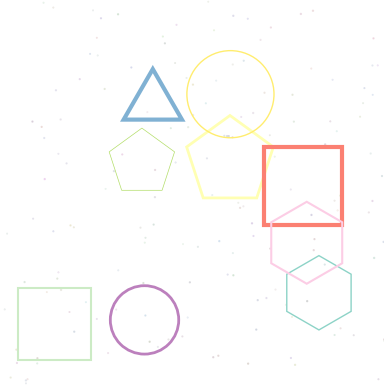[{"shape": "hexagon", "thickness": 1, "radius": 0.48, "center": [0.828, 0.24]}, {"shape": "pentagon", "thickness": 2, "radius": 0.59, "center": [0.597, 0.582]}, {"shape": "square", "thickness": 3, "radius": 0.51, "center": [0.787, 0.517]}, {"shape": "triangle", "thickness": 3, "radius": 0.44, "center": [0.397, 0.733]}, {"shape": "pentagon", "thickness": 0.5, "radius": 0.45, "center": [0.369, 0.578]}, {"shape": "hexagon", "thickness": 1.5, "radius": 0.53, "center": [0.797, 0.369]}, {"shape": "circle", "thickness": 2, "radius": 0.44, "center": [0.375, 0.169]}, {"shape": "square", "thickness": 1.5, "radius": 0.47, "center": [0.142, 0.159]}, {"shape": "circle", "thickness": 1, "radius": 0.57, "center": [0.599, 0.755]}]